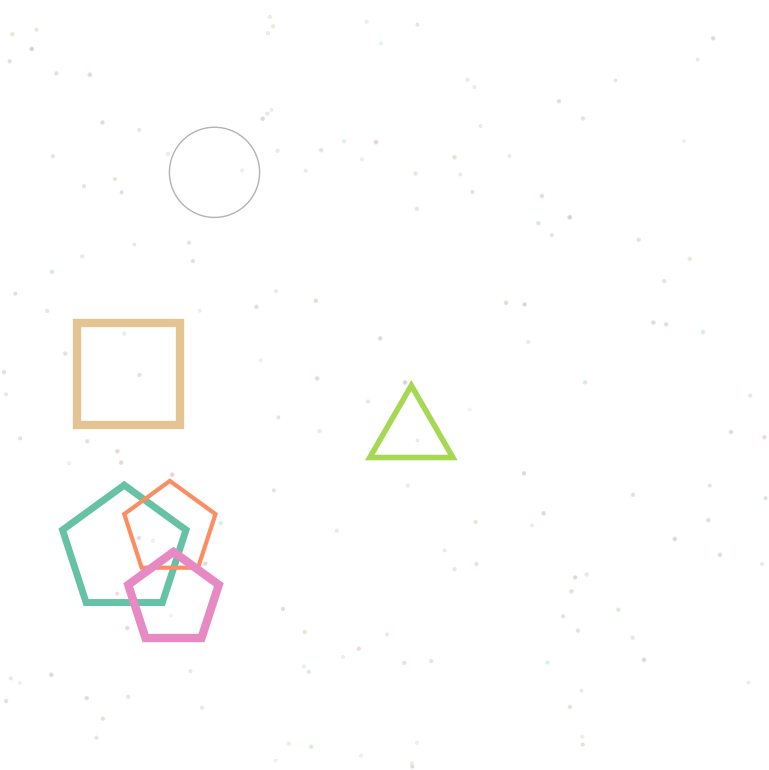[{"shape": "pentagon", "thickness": 2.5, "radius": 0.42, "center": [0.161, 0.286]}, {"shape": "pentagon", "thickness": 1.5, "radius": 0.31, "center": [0.221, 0.313]}, {"shape": "pentagon", "thickness": 3, "radius": 0.31, "center": [0.225, 0.221]}, {"shape": "triangle", "thickness": 2, "radius": 0.31, "center": [0.534, 0.437]}, {"shape": "square", "thickness": 3, "radius": 0.33, "center": [0.166, 0.514]}, {"shape": "circle", "thickness": 0.5, "radius": 0.29, "center": [0.279, 0.776]}]